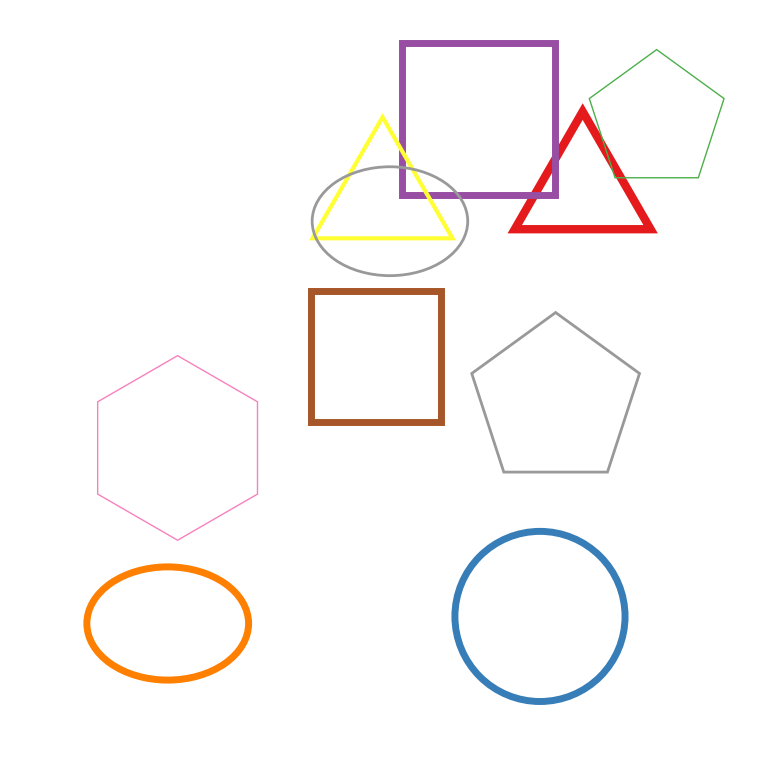[{"shape": "triangle", "thickness": 3, "radius": 0.51, "center": [0.757, 0.753]}, {"shape": "circle", "thickness": 2.5, "radius": 0.55, "center": [0.701, 0.199]}, {"shape": "pentagon", "thickness": 0.5, "radius": 0.46, "center": [0.853, 0.844]}, {"shape": "square", "thickness": 2.5, "radius": 0.5, "center": [0.621, 0.845]}, {"shape": "oval", "thickness": 2.5, "radius": 0.53, "center": [0.218, 0.19]}, {"shape": "triangle", "thickness": 1.5, "radius": 0.52, "center": [0.497, 0.743]}, {"shape": "square", "thickness": 2.5, "radius": 0.42, "center": [0.488, 0.537]}, {"shape": "hexagon", "thickness": 0.5, "radius": 0.6, "center": [0.231, 0.418]}, {"shape": "pentagon", "thickness": 1, "radius": 0.57, "center": [0.722, 0.48]}, {"shape": "oval", "thickness": 1, "radius": 0.51, "center": [0.506, 0.713]}]